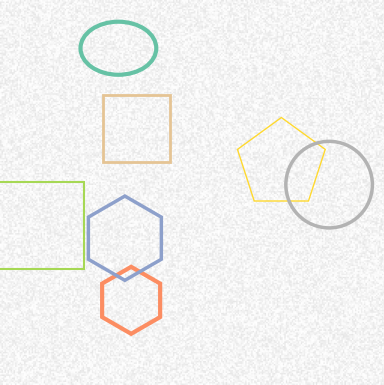[{"shape": "oval", "thickness": 3, "radius": 0.49, "center": [0.308, 0.875]}, {"shape": "hexagon", "thickness": 3, "radius": 0.43, "center": [0.341, 0.22]}, {"shape": "hexagon", "thickness": 2.5, "radius": 0.55, "center": [0.324, 0.381]}, {"shape": "square", "thickness": 1.5, "radius": 0.57, "center": [0.105, 0.415]}, {"shape": "pentagon", "thickness": 1, "radius": 0.6, "center": [0.731, 0.575]}, {"shape": "square", "thickness": 2, "radius": 0.43, "center": [0.355, 0.666]}, {"shape": "circle", "thickness": 2.5, "radius": 0.56, "center": [0.855, 0.52]}]